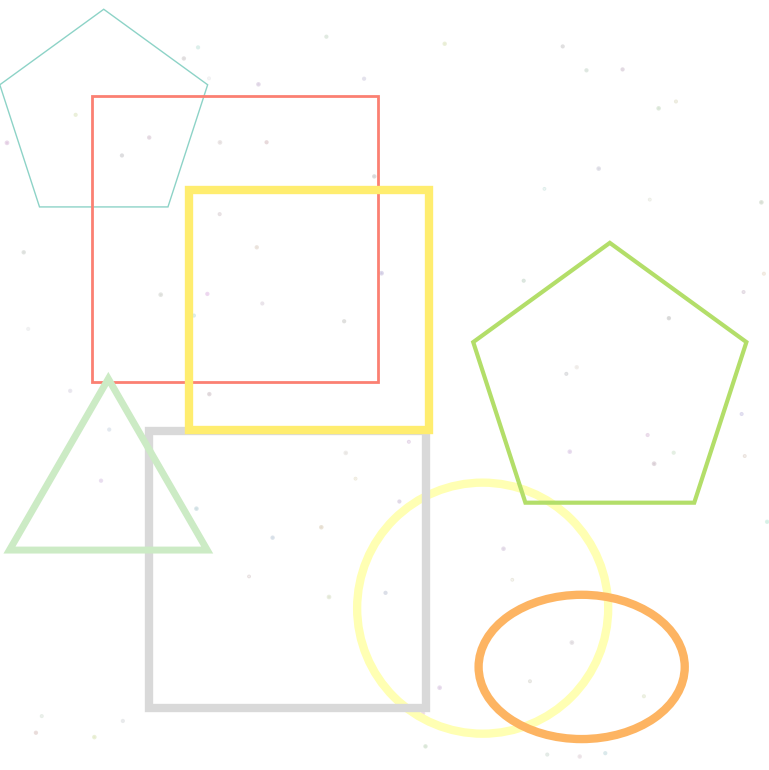[{"shape": "pentagon", "thickness": 0.5, "radius": 0.71, "center": [0.135, 0.846]}, {"shape": "circle", "thickness": 3, "radius": 0.82, "center": [0.627, 0.21]}, {"shape": "square", "thickness": 1, "radius": 0.93, "center": [0.305, 0.69]}, {"shape": "oval", "thickness": 3, "radius": 0.67, "center": [0.755, 0.134]}, {"shape": "pentagon", "thickness": 1.5, "radius": 0.93, "center": [0.792, 0.498]}, {"shape": "square", "thickness": 3, "radius": 0.9, "center": [0.374, 0.261]}, {"shape": "triangle", "thickness": 2.5, "radius": 0.74, "center": [0.141, 0.36]}, {"shape": "square", "thickness": 3, "radius": 0.78, "center": [0.402, 0.597]}]